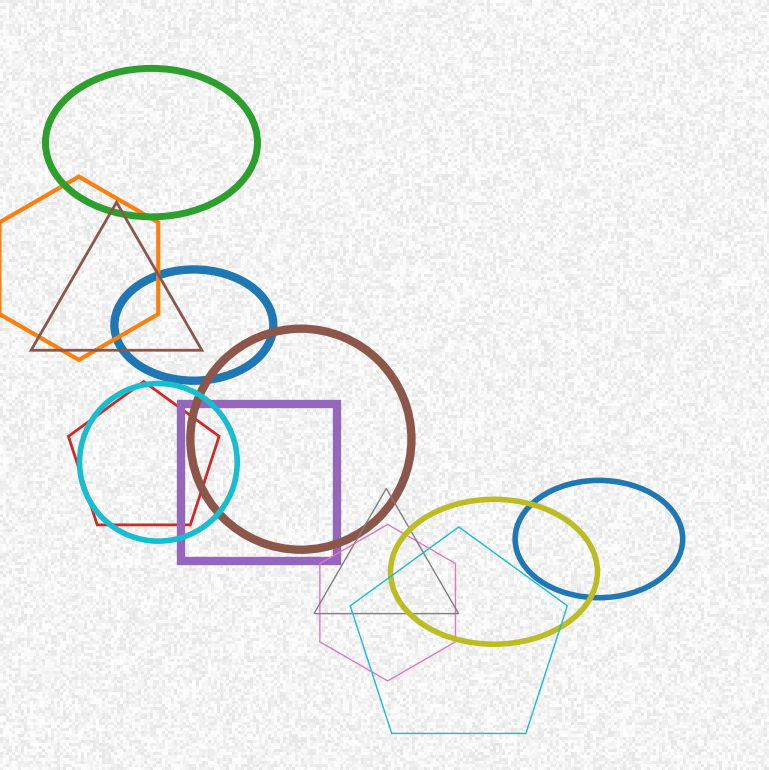[{"shape": "oval", "thickness": 3, "radius": 0.52, "center": [0.252, 0.578]}, {"shape": "oval", "thickness": 2, "radius": 0.54, "center": [0.778, 0.3]}, {"shape": "hexagon", "thickness": 1.5, "radius": 0.6, "center": [0.102, 0.652]}, {"shape": "oval", "thickness": 2.5, "radius": 0.69, "center": [0.197, 0.815]}, {"shape": "pentagon", "thickness": 1, "radius": 0.51, "center": [0.187, 0.402]}, {"shape": "square", "thickness": 3, "radius": 0.51, "center": [0.337, 0.373]}, {"shape": "circle", "thickness": 3, "radius": 0.72, "center": [0.391, 0.43]}, {"shape": "triangle", "thickness": 1, "radius": 0.64, "center": [0.151, 0.609]}, {"shape": "hexagon", "thickness": 0.5, "radius": 0.51, "center": [0.503, 0.217]}, {"shape": "triangle", "thickness": 0.5, "radius": 0.54, "center": [0.502, 0.257]}, {"shape": "oval", "thickness": 2, "radius": 0.67, "center": [0.642, 0.257]}, {"shape": "circle", "thickness": 2, "radius": 0.51, "center": [0.206, 0.4]}, {"shape": "pentagon", "thickness": 0.5, "radius": 0.74, "center": [0.596, 0.167]}]